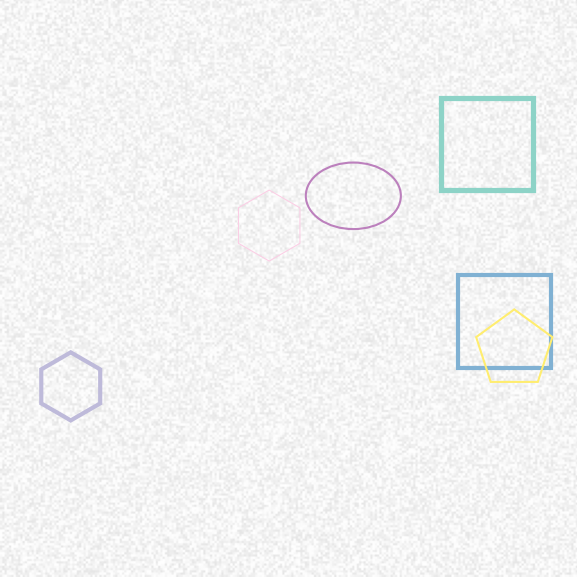[{"shape": "square", "thickness": 2.5, "radius": 0.4, "center": [0.843, 0.749]}, {"shape": "hexagon", "thickness": 2, "radius": 0.29, "center": [0.122, 0.33]}, {"shape": "square", "thickness": 2, "radius": 0.4, "center": [0.873, 0.443]}, {"shape": "hexagon", "thickness": 0.5, "radius": 0.31, "center": [0.466, 0.609]}, {"shape": "oval", "thickness": 1, "radius": 0.41, "center": [0.612, 0.66]}, {"shape": "pentagon", "thickness": 1, "radius": 0.35, "center": [0.891, 0.394]}]